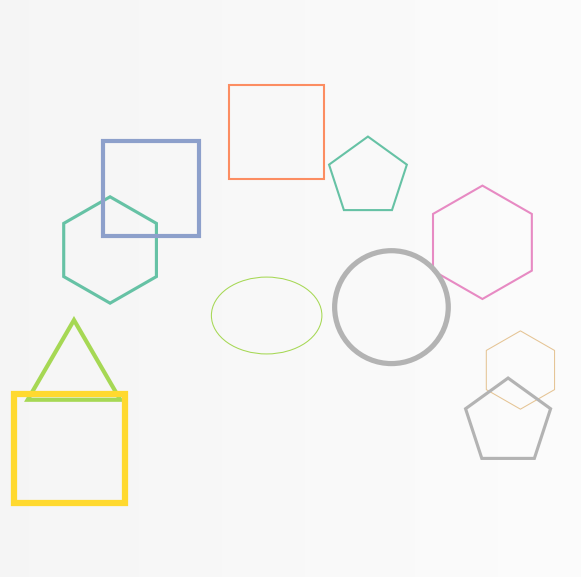[{"shape": "hexagon", "thickness": 1.5, "radius": 0.46, "center": [0.189, 0.566]}, {"shape": "pentagon", "thickness": 1, "radius": 0.35, "center": [0.633, 0.692]}, {"shape": "square", "thickness": 1, "radius": 0.41, "center": [0.475, 0.77]}, {"shape": "square", "thickness": 2, "radius": 0.41, "center": [0.26, 0.672]}, {"shape": "hexagon", "thickness": 1, "radius": 0.49, "center": [0.83, 0.58]}, {"shape": "oval", "thickness": 0.5, "radius": 0.48, "center": [0.459, 0.453]}, {"shape": "triangle", "thickness": 2, "radius": 0.46, "center": [0.127, 0.353]}, {"shape": "square", "thickness": 3, "radius": 0.48, "center": [0.12, 0.223]}, {"shape": "hexagon", "thickness": 0.5, "radius": 0.34, "center": [0.895, 0.358]}, {"shape": "pentagon", "thickness": 1.5, "radius": 0.38, "center": [0.874, 0.268]}, {"shape": "circle", "thickness": 2.5, "radius": 0.49, "center": [0.673, 0.467]}]